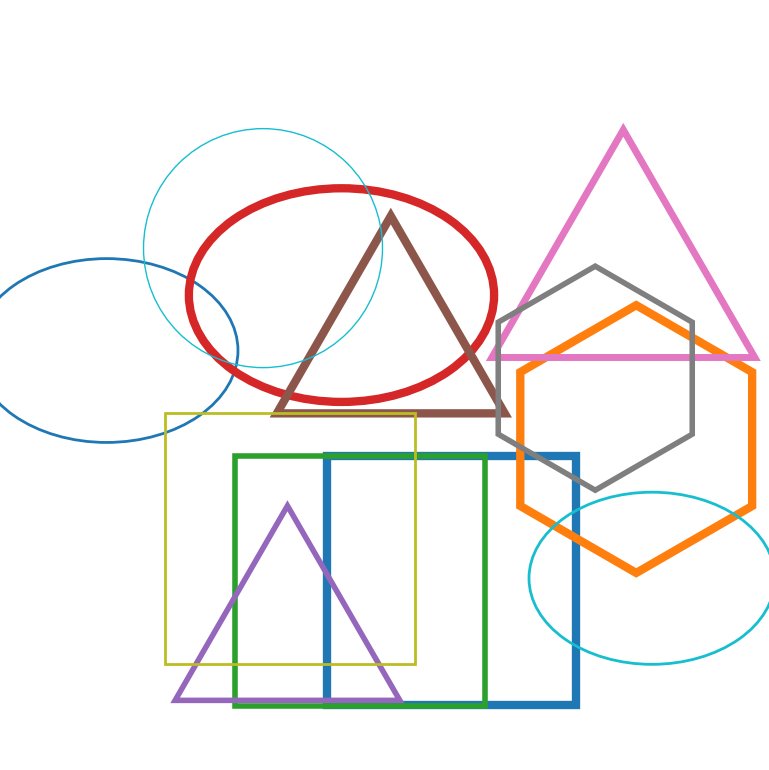[{"shape": "oval", "thickness": 1, "radius": 0.85, "center": [0.139, 0.545]}, {"shape": "square", "thickness": 3, "radius": 0.81, "center": [0.586, 0.246]}, {"shape": "hexagon", "thickness": 3, "radius": 0.87, "center": [0.826, 0.43]}, {"shape": "square", "thickness": 2, "radius": 0.81, "center": [0.467, 0.245]}, {"shape": "oval", "thickness": 3, "radius": 0.99, "center": [0.443, 0.617]}, {"shape": "triangle", "thickness": 2, "radius": 0.84, "center": [0.373, 0.175]}, {"shape": "triangle", "thickness": 3, "radius": 0.85, "center": [0.508, 0.549]}, {"shape": "triangle", "thickness": 2.5, "radius": 0.99, "center": [0.81, 0.634]}, {"shape": "hexagon", "thickness": 2, "radius": 0.73, "center": [0.773, 0.509]}, {"shape": "square", "thickness": 1, "radius": 0.81, "center": [0.377, 0.301]}, {"shape": "circle", "thickness": 0.5, "radius": 0.78, "center": [0.342, 0.678]}, {"shape": "oval", "thickness": 1, "radius": 0.8, "center": [0.847, 0.249]}]